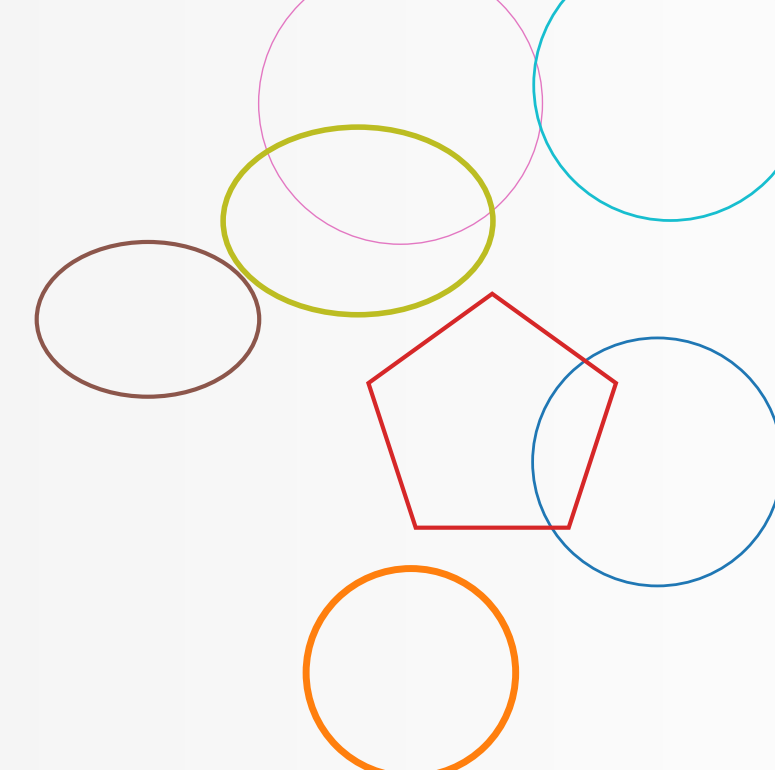[{"shape": "circle", "thickness": 1, "radius": 0.81, "center": [0.848, 0.4]}, {"shape": "circle", "thickness": 2.5, "radius": 0.68, "center": [0.53, 0.126]}, {"shape": "pentagon", "thickness": 1.5, "radius": 0.84, "center": [0.635, 0.451]}, {"shape": "oval", "thickness": 1.5, "radius": 0.72, "center": [0.191, 0.585]}, {"shape": "circle", "thickness": 0.5, "radius": 0.92, "center": [0.517, 0.866]}, {"shape": "oval", "thickness": 2, "radius": 0.87, "center": [0.462, 0.713]}, {"shape": "circle", "thickness": 1, "radius": 0.88, "center": [0.865, 0.89]}]